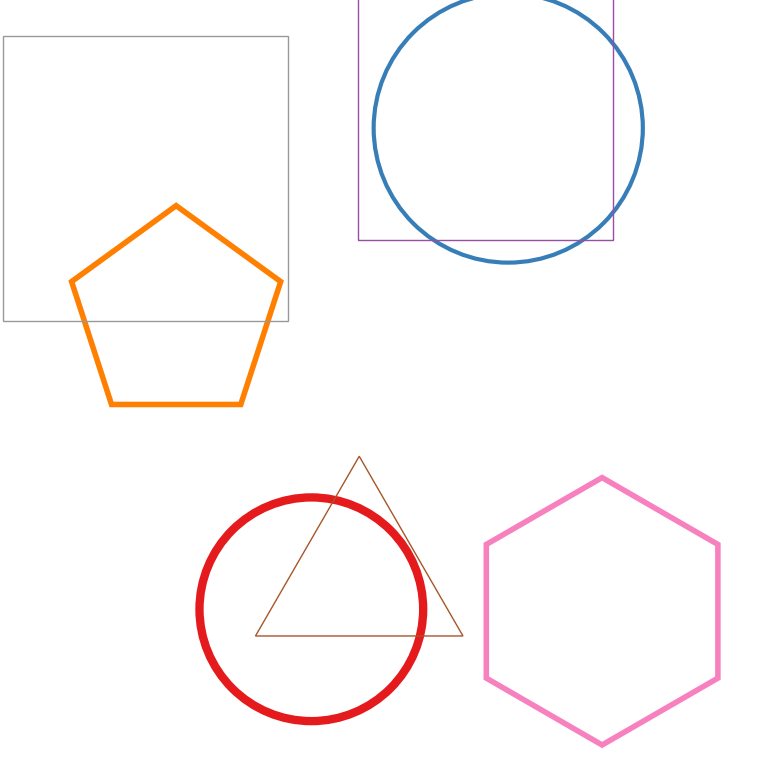[{"shape": "circle", "thickness": 3, "radius": 0.73, "center": [0.404, 0.209]}, {"shape": "circle", "thickness": 1.5, "radius": 0.87, "center": [0.66, 0.834]}, {"shape": "square", "thickness": 0.5, "radius": 0.83, "center": [0.63, 0.854]}, {"shape": "pentagon", "thickness": 2, "radius": 0.71, "center": [0.229, 0.59]}, {"shape": "triangle", "thickness": 0.5, "radius": 0.78, "center": [0.467, 0.252]}, {"shape": "hexagon", "thickness": 2, "radius": 0.87, "center": [0.782, 0.206]}, {"shape": "square", "thickness": 0.5, "radius": 0.93, "center": [0.189, 0.769]}]